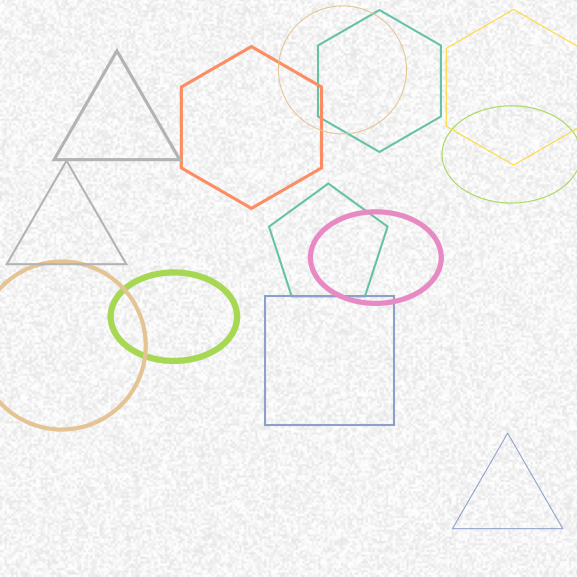[{"shape": "pentagon", "thickness": 1, "radius": 0.54, "center": [0.569, 0.573]}, {"shape": "hexagon", "thickness": 1, "radius": 0.61, "center": [0.657, 0.859]}, {"shape": "hexagon", "thickness": 1.5, "radius": 0.7, "center": [0.435, 0.778]}, {"shape": "triangle", "thickness": 0.5, "radius": 0.55, "center": [0.879, 0.139]}, {"shape": "square", "thickness": 1, "radius": 0.56, "center": [0.571, 0.375]}, {"shape": "oval", "thickness": 2.5, "radius": 0.57, "center": [0.651, 0.553]}, {"shape": "oval", "thickness": 3, "radius": 0.55, "center": [0.301, 0.451]}, {"shape": "oval", "thickness": 0.5, "radius": 0.6, "center": [0.886, 0.732]}, {"shape": "hexagon", "thickness": 0.5, "radius": 0.67, "center": [0.889, 0.848]}, {"shape": "circle", "thickness": 0.5, "radius": 0.55, "center": [0.593, 0.878]}, {"shape": "circle", "thickness": 2, "radius": 0.73, "center": [0.107, 0.401]}, {"shape": "triangle", "thickness": 1.5, "radius": 0.63, "center": [0.202, 0.785]}, {"shape": "triangle", "thickness": 1, "radius": 0.6, "center": [0.115, 0.601]}]